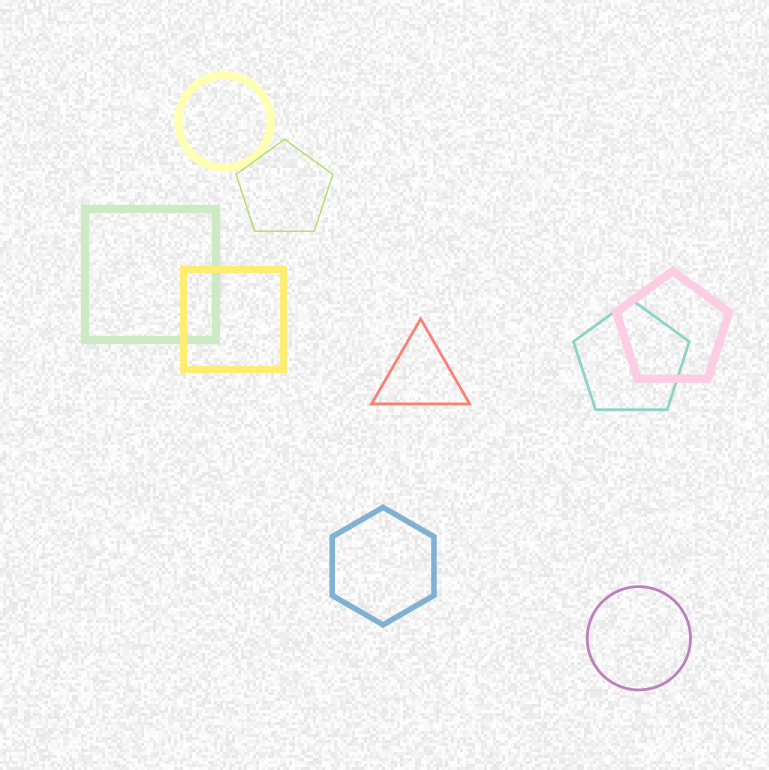[{"shape": "pentagon", "thickness": 1, "radius": 0.4, "center": [0.82, 0.532]}, {"shape": "circle", "thickness": 3, "radius": 0.3, "center": [0.292, 0.842]}, {"shape": "triangle", "thickness": 1, "radius": 0.37, "center": [0.546, 0.512]}, {"shape": "hexagon", "thickness": 2, "radius": 0.38, "center": [0.498, 0.265]}, {"shape": "pentagon", "thickness": 0.5, "radius": 0.33, "center": [0.369, 0.753]}, {"shape": "pentagon", "thickness": 3, "radius": 0.39, "center": [0.874, 0.571]}, {"shape": "circle", "thickness": 1, "radius": 0.34, "center": [0.83, 0.171]}, {"shape": "square", "thickness": 3, "radius": 0.43, "center": [0.195, 0.644]}, {"shape": "square", "thickness": 2.5, "radius": 0.32, "center": [0.303, 0.586]}]